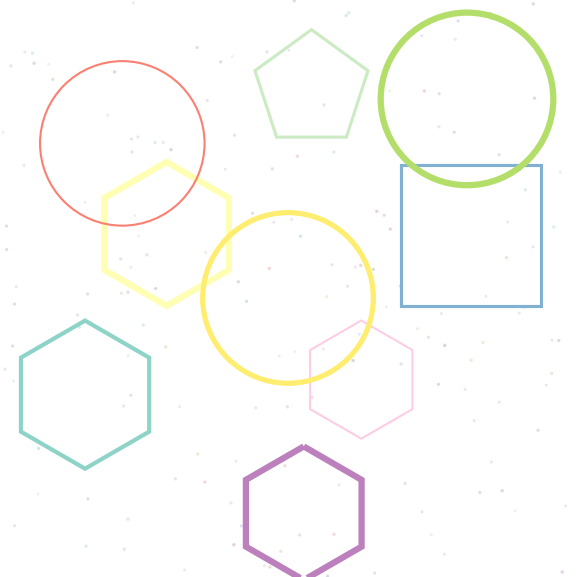[{"shape": "hexagon", "thickness": 2, "radius": 0.64, "center": [0.147, 0.316]}, {"shape": "hexagon", "thickness": 3, "radius": 0.62, "center": [0.289, 0.594]}, {"shape": "circle", "thickness": 1, "radius": 0.71, "center": [0.212, 0.751]}, {"shape": "square", "thickness": 1.5, "radius": 0.61, "center": [0.816, 0.591]}, {"shape": "circle", "thickness": 3, "radius": 0.75, "center": [0.809, 0.828]}, {"shape": "hexagon", "thickness": 1, "radius": 0.51, "center": [0.626, 0.342]}, {"shape": "hexagon", "thickness": 3, "radius": 0.58, "center": [0.526, 0.11]}, {"shape": "pentagon", "thickness": 1.5, "radius": 0.51, "center": [0.539, 0.845]}, {"shape": "circle", "thickness": 2.5, "radius": 0.74, "center": [0.499, 0.483]}]